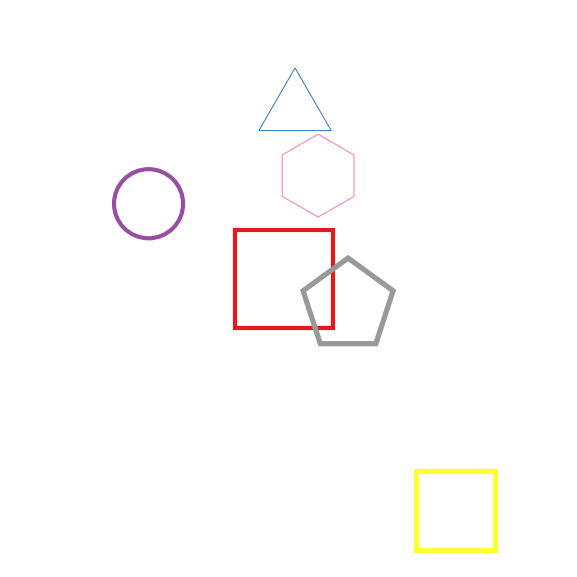[{"shape": "square", "thickness": 2, "radius": 0.42, "center": [0.491, 0.516]}, {"shape": "triangle", "thickness": 0.5, "radius": 0.36, "center": [0.511, 0.809]}, {"shape": "circle", "thickness": 2, "radius": 0.3, "center": [0.257, 0.646]}, {"shape": "square", "thickness": 2.5, "radius": 0.34, "center": [0.789, 0.115]}, {"shape": "hexagon", "thickness": 0.5, "radius": 0.36, "center": [0.551, 0.695]}, {"shape": "pentagon", "thickness": 2.5, "radius": 0.41, "center": [0.603, 0.47]}]